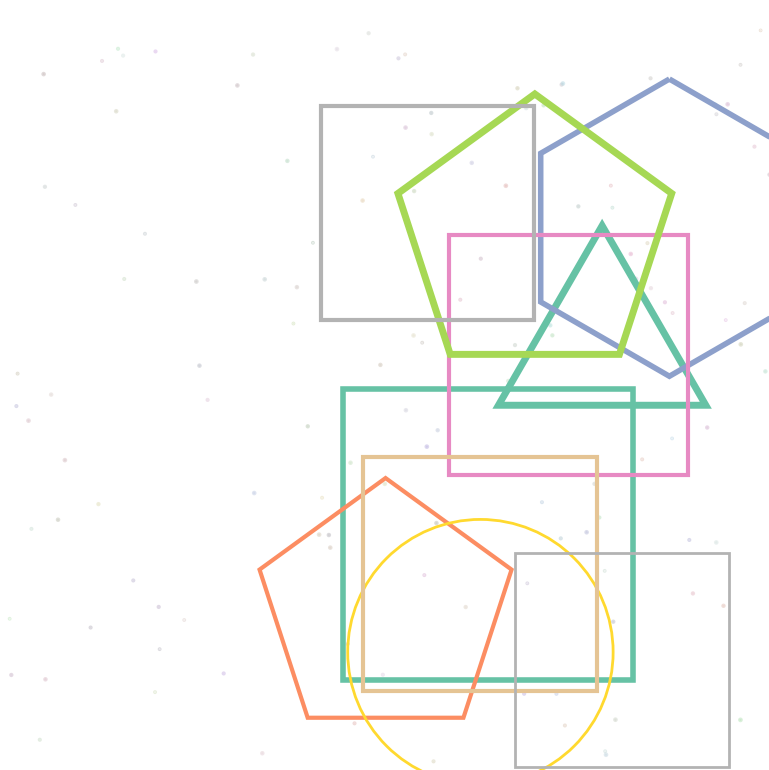[{"shape": "triangle", "thickness": 2.5, "radius": 0.78, "center": [0.782, 0.551]}, {"shape": "square", "thickness": 2, "radius": 0.94, "center": [0.634, 0.306]}, {"shape": "pentagon", "thickness": 1.5, "radius": 0.86, "center": [0.501, 0.207]}, {"shape": "hexagon", "thickness": 2, "radius": 0.96, "center": [0.869, 0.704]}, {"shape": "square", "thickness": 1.5, "radius": 0.78, "center": [0.738, 0.539]}, {"shape": "pentagon", "thickness": 2.5, "radius": 0.93, "center": [0.695, 0.691]}, {"shape": "circle", "thickness": 1, "radius": 0.86, "center": [0.624, 0.153]}, {"shape": "square", "thickness": 1.5, "radius": 0.76, "center": [0.624, 0.254]}, {"shape": "square", "thickness": 1, "radius": 0.69, "center": [0.808, 0.143]}, {"shape": "square", "thickness": 1.5, "radius": 0.69, "center": [0.555, 0.724]}]